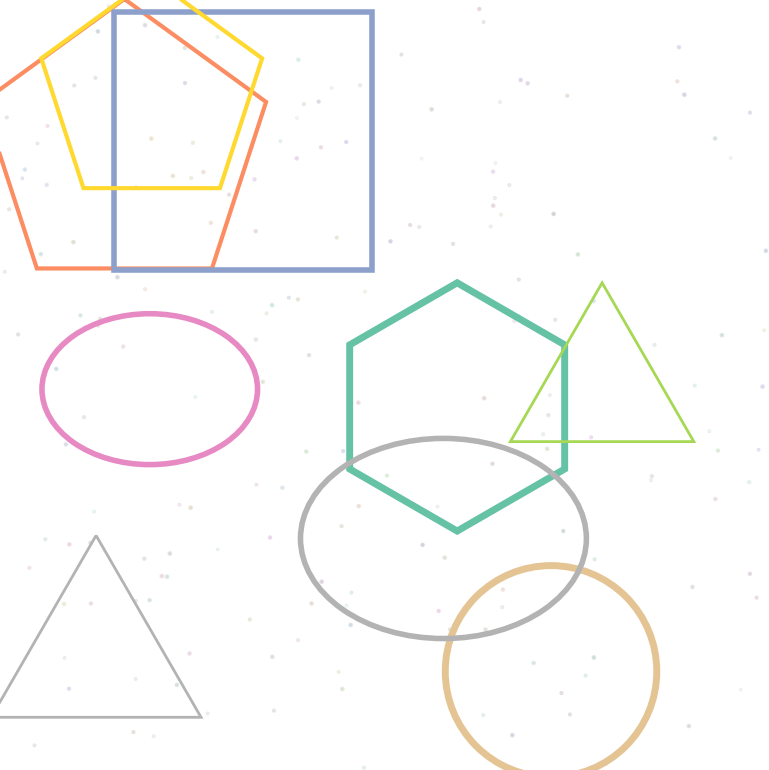[{"shape": "hexagon", "thickness": 2.5, "radius": 0.81, "center": [0.594, 0.472]}, {"shape": "pentagon", "thickness": 1.5, "radius": 0.97, "center": [0.162, 0.808]}, {"shape": "square", "thickness": 2, "radius": 0.84, "center": [0.315, 0.817]}, {"shape": "oval", "thickness": 2, "radius": 0.7, "center": [0.194, 0.495]}, {"shape": "triangle", "thickness": 1, "radius": 0.69, "center": [0.782, 0.495]}, {"shape": "pentagon", "thickness": 1.5, "radius": 0.75, "center": [0.197, 0.878]}, {"shape": "circle", "thickness": 2.5, "radius": 0.69, "center": [0.716, 0.128]}, {"shape": "triangle", "thickness": 1, "radius": 0.79, "center": [0.125, 0.147]}, {"shape": "oval", "thickness": 2, "radius": 0.93, "center": [0.576, 0.301]}]